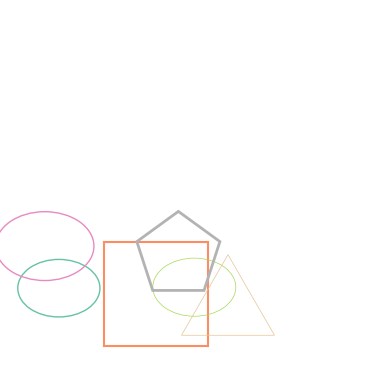[{"shape": "oval", "thickness": 1, "radius": 0.53, "center": [0.153, 0.251]}, {"shape": "square", "thickness": 1.5, "radius": 0.68, "center": [0.406, 0.236]}, {"shape": "oval", "thickness": 1, "radius": 0.64, "center": [0.116, 0.361]}, {"shape": "oval", "thickness": 0.5, "radius": 0.54, "center": [0.505, 0.254]}, {"shape": "triangle", "thickness": 0.5, "radius": 0.7, "center": [0.592, 0.199]}, {"shape": "pentagon", "thickness": 2, "radius": 0.57, "center": [0.463, 0.337]}]